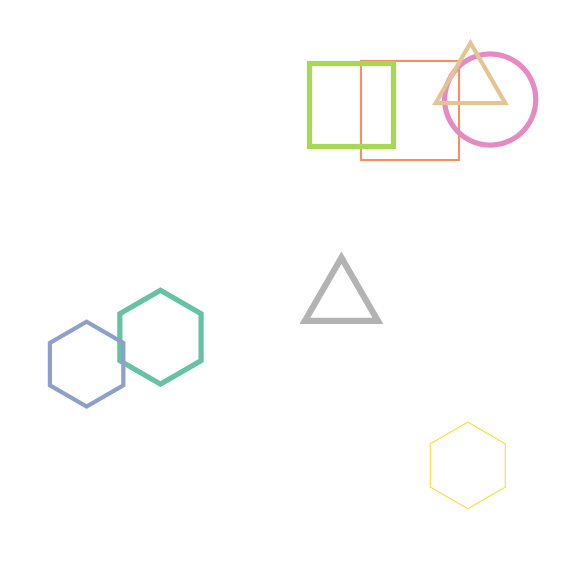[{"shape": "hexagon", "thickness": 2.5, "radius": 0.41, "center": [0.278, 0.415]}, {"shape": "square", "thickness": 1, "radius": 0.42, "center": [0.71, 0.808]}, {"shape": "hexagon", "thickness": 2, "radius": 0.37, "center": [0.15, 0.369]}, {"shape": "circle", "thickness": 2.5, "radius": 0.39, "center": [0.849, 0.827]}, {"shape": "square", "thickness": 2.5, "radius": 0.36, "center": [0.608, 0.819]}, {"shape": "hexagon", "thickness": 0.5, "radius": 0.37, "center": [0.81, 0.193]}, {"shape": "triangle", "thickness": 2, "radius": 0.35, "center": [0.815, 0.855]}, {"shape": "triangle", "thickness": 3, "radius": 0.36, "center": [0.591, 0.48]}]